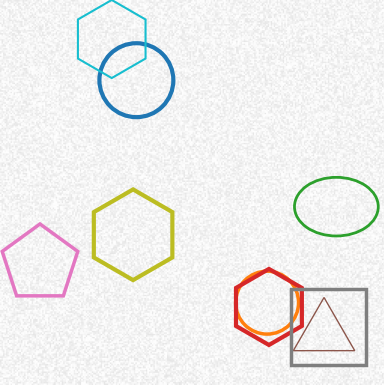[{"shape": "circle", "thickness": 3, "radius": 0.48, "center": [0.354, 0.792]}, {"shape": "circle", "thickness": 2.5, "radius": 0.41, "center": [0.694, 0.214]}, {"shape": "oval", "thickness": 2, "radius": 0.54, "center": [0.874, 0.463]}, {"shape": "hexagon", "thickness": 3, "radius": 0.49, "center": [0.699, 0.203]}, {"shape": "triangle", "thickness": 1, "radius": 0.46, "center": [0.842, 0.135]}, {"shape": "pentagon", "thickness": 2.5, "radius": 0.52, "center": [0.104, 0.315]}, {"shape": "square", "thickness": 2.5, "radius": 0.49, "center": [0.853, 0.15]}, {"shape": "hexagon", "thickness": 3, "radius": 0.59, "center": [0.346, 0.39]}, {"shape": "hexagon", "thickness": 1.5, "radius": 0.51, "center": [0.29, 0.899]}]